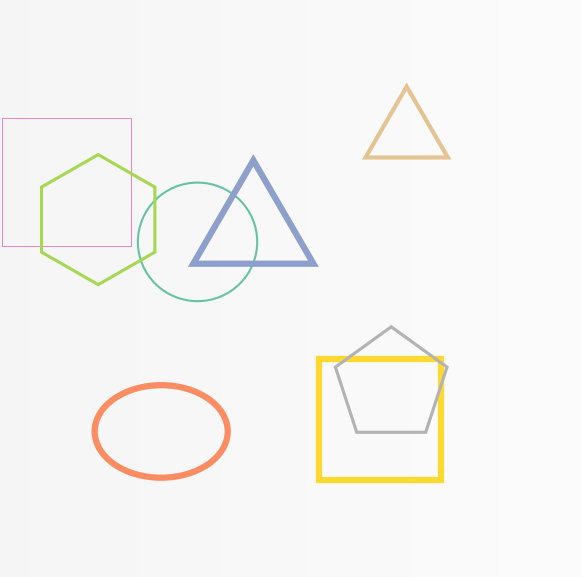[{"shape": "circle", "thickness": 1, "radius": 0.51, "center": [0.34, 0.58]}, {"shape": "oval", "thickness": 3, "radius": 0.57, "center": [0.277, 0.252]}, {"shape": "triangle", "thickness": 3, "radius": 0.6, "center": [0.436, 0.602]}, {"shape": "square", "thickness": 0.5, "radius": 0.55, "center": [0.114, 0.684]}, {"shape": "hexagon", "thickness": 1.5, "radius": 0.56, "center": [0.169, 0.619]}, {"shape": "square", "thickness": 3, "radius": 0.52, "center": [0.653, 0.273]}, {"shape": "triangle", "thickness": 2, "radius": 0.41, "center": [0.7, 0.767]}, {"shape": "pentagon", "thickness": 1.5, "radius": 0.5, "center": [0.673, 0.332]}]